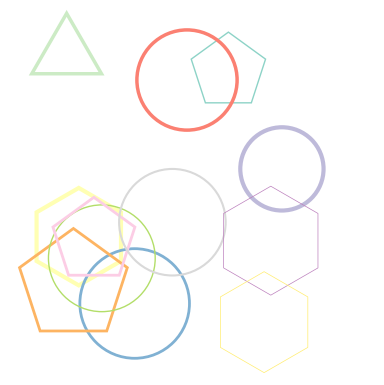[{"shape": "pentagon", "thickness": 1, "radius": 0.51, "center": [0.593, 0.815]}, {"shape": "hexagon", "thickness": 3, "radius": 0.63, "center": [0.205, 0.385]}, {"shape": "circle", "thickness": 3, "radius": 0.54, "center": [0.732, 0.561]}, {"shape": "circle", "thickness": 2.5, "radius": 0.65, "center": [0.486, 0.792]}, {"shape": "circle", "thickness": 2, "radius": 0.71, "center": [0.35, 0.212]}, {"shape": "pentagon", "thickness": 2, "radius": 0.74, "center": [0.191, 0.259]}, {"shape": "circle", "thickness": 1, "radius": 0.69, "center": [0.264, 0.329]}, {"shape": "pentagon", "thickness": 2, "radius": 0.56, "center": [0.244, 0.376]}, {"shape": "circle", "thickness": 1.5, "radius": 0.69, "center": [0.448, 0.423]}, {"shape": "hexagon", "thickness": 0.5, "radius": 0.71, "center": [0.703, 0.375]}, {"shape": "triangle", "thickness": 2.5, "radius": 0.52, "center": [0.173, 0.861]}, {"shape": "hexagon", "thickness": 0.5, "radius": 0.66, "center": [0.686, 0.163]}]